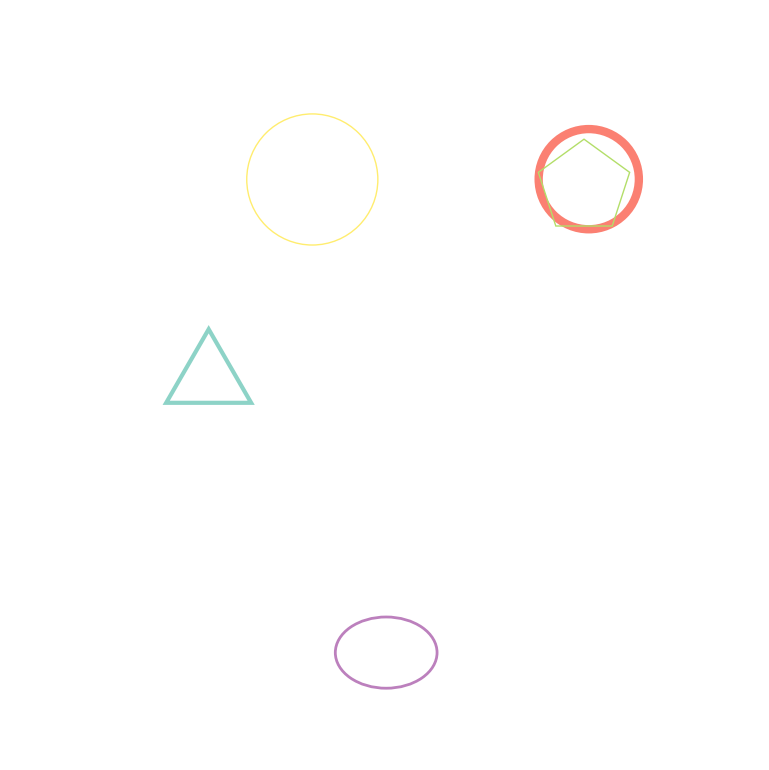[{"shape": "triangle", "thickness": 1.5, "radius": 0.32, "center": [0.271, 0.509]}, {"shape": "circle", "thickness": 3, "radius": 0.33, "center": [0.765, 0.767]}, {"shape": "pentagon", "thickness": 0.5, "radius": 0.31, "center": [0.758, 0.757]}, {"shape": "oval", "thickness": 1, "radius": 0.33, "center": [0.502, 0.152]}, {"shape": "circle", "thickness": 0.5, "radius": 0.43, "center": [0.406, 0.767]}]